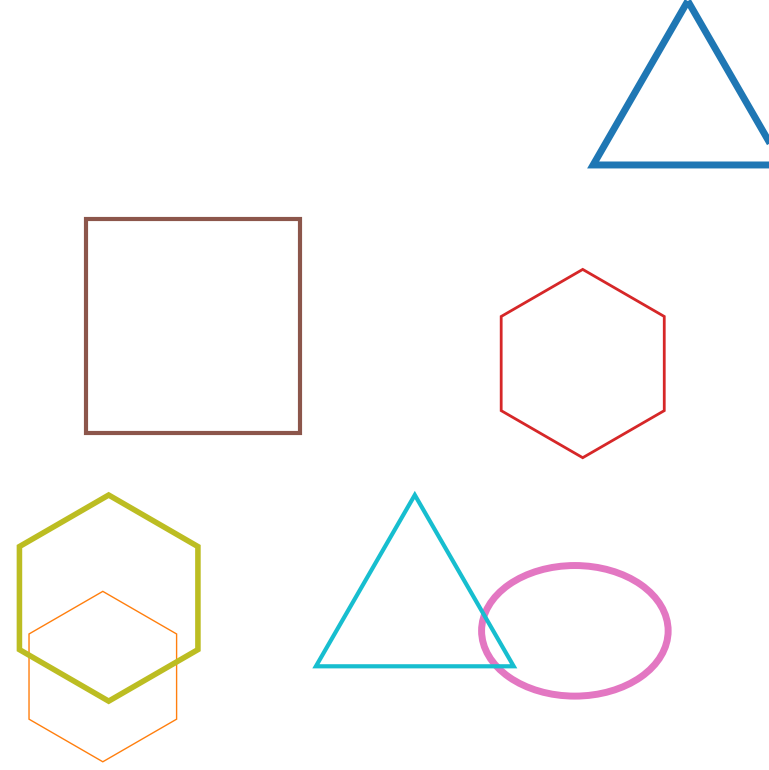[{"shape": "triangle", "thickness": 2.5, "radius": 0.71, "center": [0.893, 0.857]}, {"shape": "hexagon", "thickness": 0.5, "radius": 0.55, "center": [0.134, 0.121]}, {"shape": "hexagon", "thickness": 1, "radius": 0.61, "center": [0.757, 0.528]}, {"shape": "square", "thickness": 1.5, "radius": 0.69, "center": [0.251, 0.577]}, {"shape": "oval", "thickness": 2.5, "radius": 0.61, "center": [0.747, 0.181]}, {"shape": "hexagon", "thickness": 2, "radius": 0.67, "center": [0.141, 0.223]}, {"shape": "triangle", "thickness": 1.5, "radius": 0.74, "center": [0.539, 0.209]}]